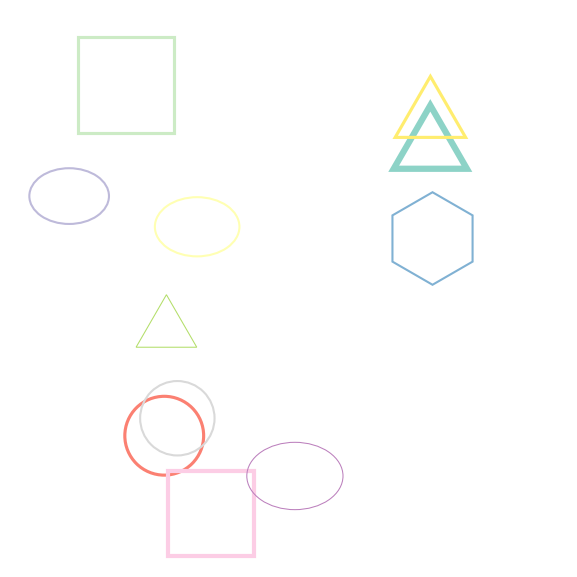[{"shape": "triangle", "thickness": 3, "radius": 0.37, "center": [0.745, 0.743]}, {"shape": "oval", "thickness": 1, "radius": 0.37, "center": [0.341, 0.606]}, {"shape": "oval", "thickness": 1, "radius": 0.34, "center": [0.12, 0.66]}, {"shape": "circle", "thickness": 1.5, "radius": 0.34, "center": [0.284, 0.245]}, {"shape": "hexagon", "thickness": 1, "radius": 0.4, "center": [0.749, 0.586]}, {"shape": "triangle", "thickness": 0.5, "radius": 0.3, "center": [0.288, 0.428]}, {"shape": "square", "thickness": 2, "radius": 0.37, "center": [0.366, 0.11]}, {"shape": "circle", "thickness": 1, "radius": 0.32, "center": [0.307, 0.275]}, {"shape": "oval", "thickness": 0.5, "radius": 0.42, "center": [0.511, 0.175]}, {"shape": "square", "thickness": 1.5, "radius": 0.42, "center": [0.218, 0.852]}, {"shape": "triangle", "thickness": 1.5, "radius": 0.35, "center": [0.745, 0.796]}]